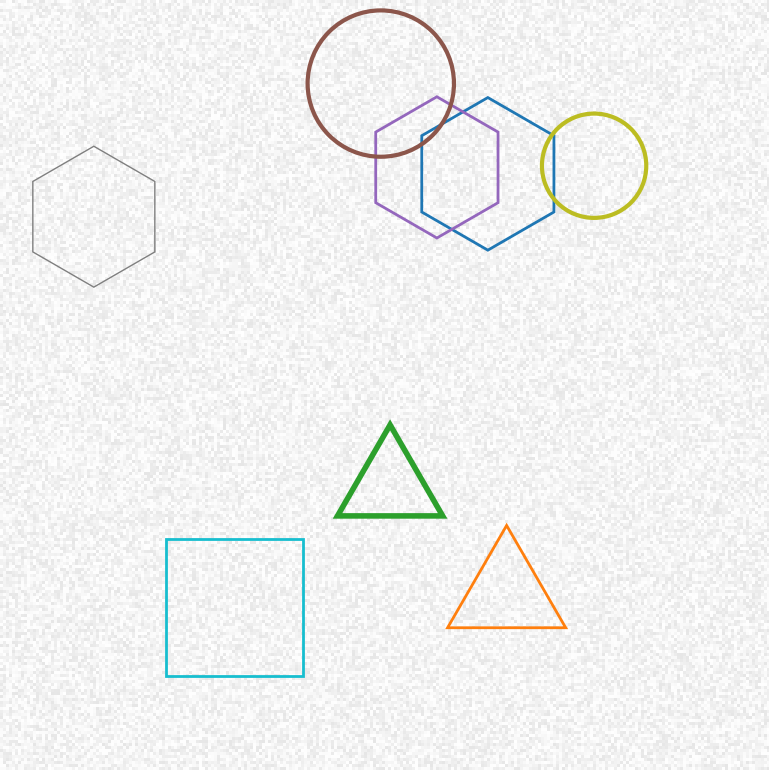[{"shape": "hexagon", "thickness": 1, "radius": 0.5, "center": [0.634, 0.774]}, {"shape": "triangle", "thickness": 1, "radius": 0.44, "center": [0.658, 0.229]}, {"shape": "triangle", "thickness": 2, "radius": 0.39, "center": [0.507, 0.369]}, {"shape": "hexagon", "thickness": 1, "radius": 0.46, "center": [0.567, 0.783]}, {"shape": "circle", "thickness": 1.5, "radius": 0.48, "center": [0.495, 0.891]}, {"shape": "hexagon", "thickness": 0.5, "radius": 0.46, "center": [0.122, 0.719]}, {"shape": "circle", "thickness": 1.5, "radius": 0.34, "center": [0.772, 0.785]}, {"shape": "square", "thickness": 1, "radius": 0.45, "center": [0.305, 0.211]}]